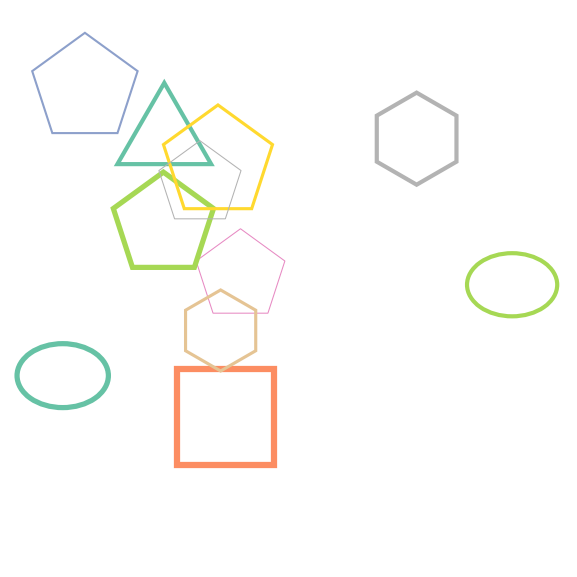[{"shape": "triangle", "thickness": 2, "radius": 0.47, "center": [0.284, 0.762]}, {"shape": "oval", "thickness": 2.5, "radius": 0.4, "center": [0.109, 0.349]}, {"shape": "square", "thickness": 3, "radius": 0.42, "center": [0.391, 0.277]}, {"shape": "pentagon", "thickness": 1, "radius": 0.48, "center": [0.147, 0.846]}, {"shape": "pentagon", "thickness": 0.5, "radius": 0.4, "center": [0.416, 0.522]}, {"shape": "oval", "thickness": 2, "radius": 0.39, "center": [0.887, 0.506]}, {"shape": "pentagon", "thickness": 2.5, "radius": 0.46, "center": [0.283, 0.61]}, {"shape": "pentagon", "thickness": 1.5, "radius": 0.5, "center": [0.377, 0.718]}, {"shape": "hexagon", "thickness": 1.5, "radius": 0.35, "center": [0.382, 0.427]}, {"shape": "hexagon", "thickness": 2, "radius": 0.4, "center": [0.721, 0.759]}, {"shape": "pentagon", "thickness": 0.5, "radius": 0.37, "center": [0.346, 0.681]}]